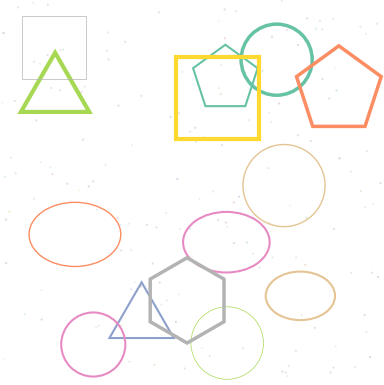[{"shape": "circle", "thickness": 2.5, "radius": 0.46, "center": [0.719, 0.845]}, {"shape": "pentagon", "thickness": 1.5, "radius": 0.44, "center": [0.585, 0.796]}, {"shape": "oval", "thickness": 1, "radius": 0.6, "center": [0.195, 0.391]}, {"shape": "pentagon", "thickness": 2.5, "radius": 0.58, "center": [0.88, 0.765]}, {"shape": "triangle", "thickness": 1.5, "radius": 0.48, "center": [0.368, 0.17]}, {"shape": "circle", "thickness": 1.5, "radius": 0.42, "center": [0.242, 0.105]}, {"shape": "oval", "thickness": 1.5, "radius": 0.56, "center": [0.588, 0.371]}, {"shape": "circle", "thickness": 0.5, "radius": 0.47, "center": [0.59, 0.109]}, {"shape": "triangle", "thickness": 3, "radius": 0.51, "center": [0.143, 0.761]}, {"shape": "square", "thickness": 3, "radius": 0.53, "center": [0.565, 0.745]}, {"shape": "oval", "thickness": 1.5, "radius": 0.45, "center": [0.78, 0.232]}, {"shape": "circle", "thickness": 1, "radius": 0.53, "center": [0.738, 0.518]}, {"shape": "square", "thickness": 0.5, "radius": 0.41, "center": [0.141, 0.877]}, {"shape": "hexagon", "thickness": 2.5, "radius": 0.55, "center": [0.486, 0.22]}]